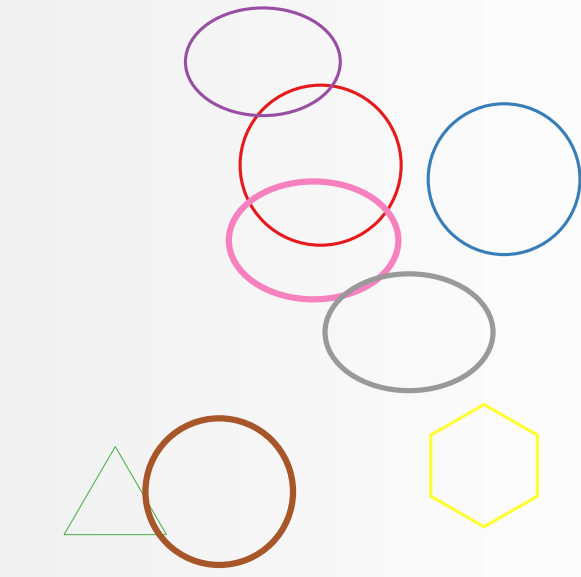[{"shape": "circle", "thickness": 1.5, "radius": 0.69, "center": [0.552, 0.713]}, {"shape": "circle", "thickness": 1.5, "radius": 0.65, "center": [0.867, 0.689]}, {"shape": "triangle", "thickness": 0.5, "radius": 0.51, "center": [0.198, 0.124]}, {"shape": "oval", "thickness": 1.5, "radius": 0.67, "center": [0.452, 0.892]}, {"shape": "hexagon", "thickness": 1.5, "radius": 0.53, "center": [0.833, 0.193]}, {"shape": "circle", "thickness": 3, "radius": 0.63, "center": [0.377, 0.148]}, {"shape": "oval", "thickness": 3, "radius": 0.73, "center": [0.54, 0.583]}, {"shape": "oval", "thickness": 2.5, "radius": 0.72, "center": [0.704, 0.424]}]